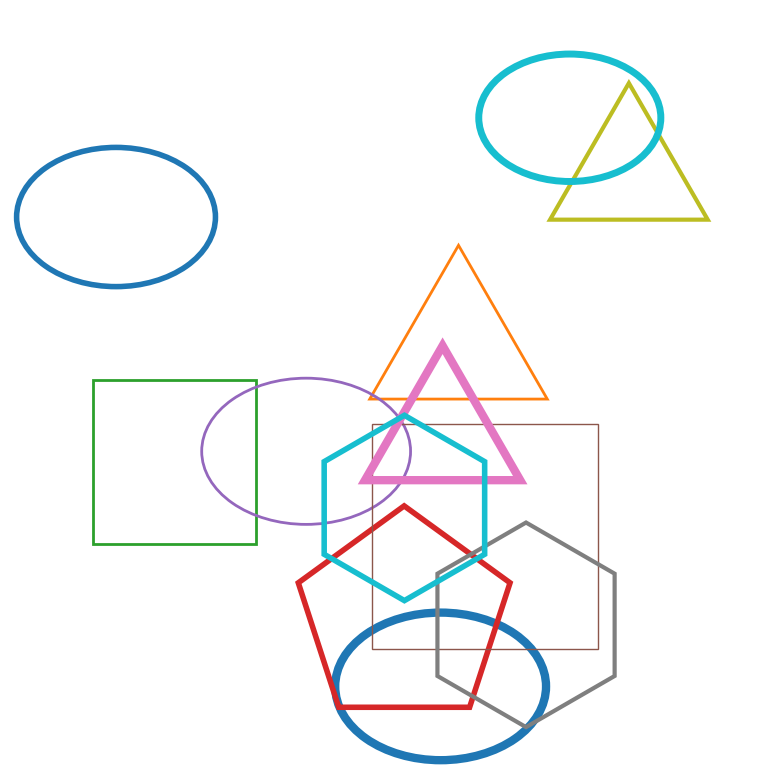[{"shape": "oval", "thickness": 2, "radius": 0.65, "center": [0.151, 0.718]}, {"shape": "oval", "thickness": 3, "radius": 0.68, "center": [0.572, 0.109]}, {"shape": "triangle", "thickness": 1, "radius": 0.67, "center": [0.595, 0.548]}, {"shape": "square", "thickness": 1, "radius": 0.53, "center": [0.227, 0.4]}, {"shape": "pentagon", "thickness": 2, "radius": 0.72, "center": [0.525, 0.198]}, {"shape": "oval", "thickness": 1, "radius": 0.68, "center": [0.398, 0.414]}, {"shape": "square", "thickness": 0.5, "radius": 0.73, "center": [0.63, 0.304]}, {"shape": "triangle", "thickness": 3, "radius": 0.58, "center": [0.575, 0.435]}, {"shape": "hexagon", "thickness": 1.5, "radius": 0.66, "center": [0.683, 0.189]}, {"shape": "triangle", "thickness": 1.5, "radius": 0.59, "center": [0.817, 0.774]}, {"shape": "hexagon", "thickness": 2, "radius": 0.6, "center": [0.525, 0.34]}, {"shape": "oval", "thickness": 2.5, "radius": 0.59, "center": [0.74, 0.847]}]